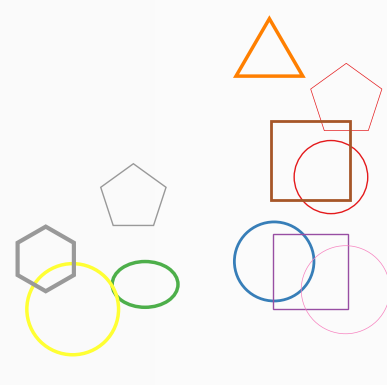[{"shape": "circle", "thickness": 1, "radius": 0.47, "center": [0.854, 0.54]}, {"shape": "pentagon", "thickness": 0.5, "radius": 0.48, "center": [0.894, 0.739]}, {"shape": "circle", "thickness": 2, "radius": 0.51, "center": [0.708, 0.321]}, {"shape": "oval", "thickness": 2.5, "radius": 0.42, "center": [0.374, 0.261]}, {"shape": "square", "thickness": 1, "radius": 0.48, "center": [0.802, 0.294]}, {"shape": "triangle", "thickness": 2.5, "radius": 0.5, "center": [0.695, 0.852]}, {"shape": "circle", "thickness": 2.5, "radius": 0.59, "center": [0.188, 0.197]}, {"shape": "square", "thickness": 2, "radius": 0.51, "center": [0.801, 0.584]}, {"shape": "circle", "thickness": 0.5, "radius": 0.57, "center": [0.892, 0.247]}, {"shape": "pentagon", "thickness": 1, "radius": 0.44, "center": [0.344, 0.486]}, {"shape": "hexagon", "thickness": 3, "radius": 0.42, "center": [0.118, 0.327]}]